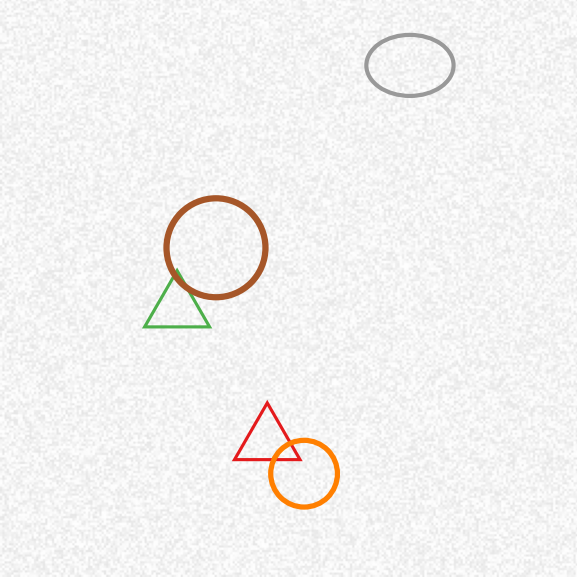[{"shape": "triangle", "thickness": 1.5, "radius": 0.33, "center": [0.463, 0.236]}, {"shape": "triangle", "thickness": 1.5, "radius": 0.32, "center": [0.307, 0.466]}, {"shape": "circle", "thickness": 2.5, "radius": 0.29, "center": [0.527, 0.179]}, {"shape": "circle", "thickness": 3, "radius": 0.43, "center": [0.374, 0.57]}, {"shape": "oval", "thickness": 2, "radius": 0.38, "center": [0.71, 0.886]}]